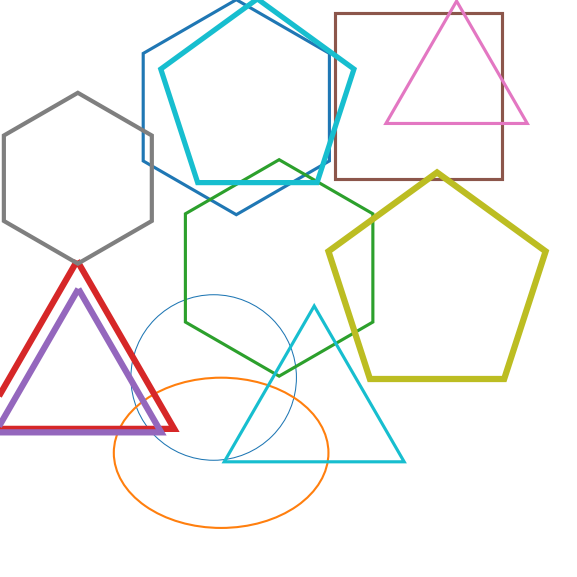[{"shape": "circle", "thickness": 0.5, "radius": 0.72, "center": [0.37, 0.345]}, {"shape": "hexagon", "thickness": 1.5, "radius": 0.93, "center": [0.409, 0.814]}, {"shape": "oval", "thickness": 1, "radius": 0.93, "center": [0.383, 0.215]}, {"shape": "hexagon", "thickness": 1.5, "radius": 0.94, "center": [0.483, 0.535]}, {"shape": "triangle", "thickness": 3, "radius": 0.97, "center": [0.134, 0.354]}, {"shape": "triangle", "thickness": 3, "radius": 0.83, "center": [0.136, 0.333]}, {"shape": "square", "thickness": 1.5, "radius": 0.72, "center": [0.724, 0.833]}, {"shape": "triangle", "thickness": 1.5, "radius": 0.71, "center": [0.791, 0.856]}, {"shape": "hexagon", "thickness": 2, "radius": 0.74, "center": [0.135, 0.691]}, {"shape": "pentagon", "thickness": 3, "radius": 0.99, "center": [0.757, 0.503]}, {"shape": "pentagon", "thickness": 2.5, "radius": 0.88, "center": [0.446, 0.825]}, {"shape": "triangle", "thickness": 1.5, "radius": 0.9, "center": [0.544, 0.289]}]